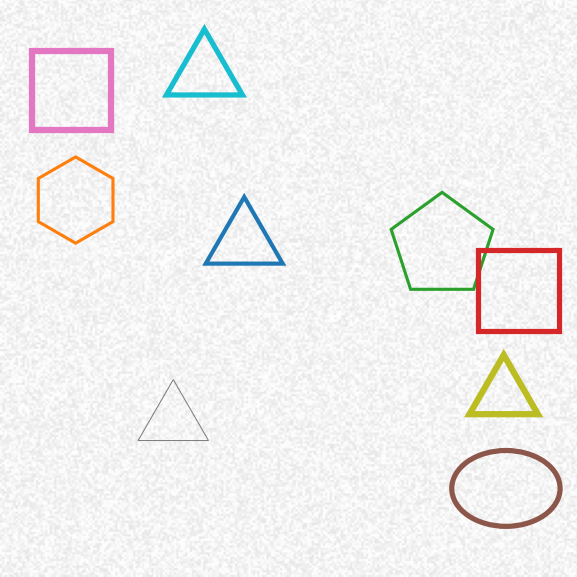[{"shape": "triangle", "thickness": 2, "radius": 0.38, "center": [0.423, 0.581]}, {"shape": "hexagon", "thickness": 1.5, "radius": 0.37, "center": [0.131, 0.653]}, {"shape": "pentagon", "thickness": 1.5, "radius": 0.46, "center": [0.766, 0.573]}, {"shape": "square", "thickness": 2.5, "radius": 0.35, "center": [0.897, 0.497]}, {"shape": "oval", "thickness": 2.5, "radius": 0.47, "center": [0.876, 0.153]}, {"shape": "square", "thickness": 3, "radius": 0.34, "center": [0.124, 0.842]}, {"shape": "triangle", "thickness": 0.5, "radius": 0.35, "center": [0.3, 0.271]}, {"shape": "triangle", "thickness": 3, "radius": 0.34, "center": [0.872, 0.316]}, {"shape": "triangle", "thickness": 2.5, "radius": 0.38, "center": [0.354, 0.873]}]